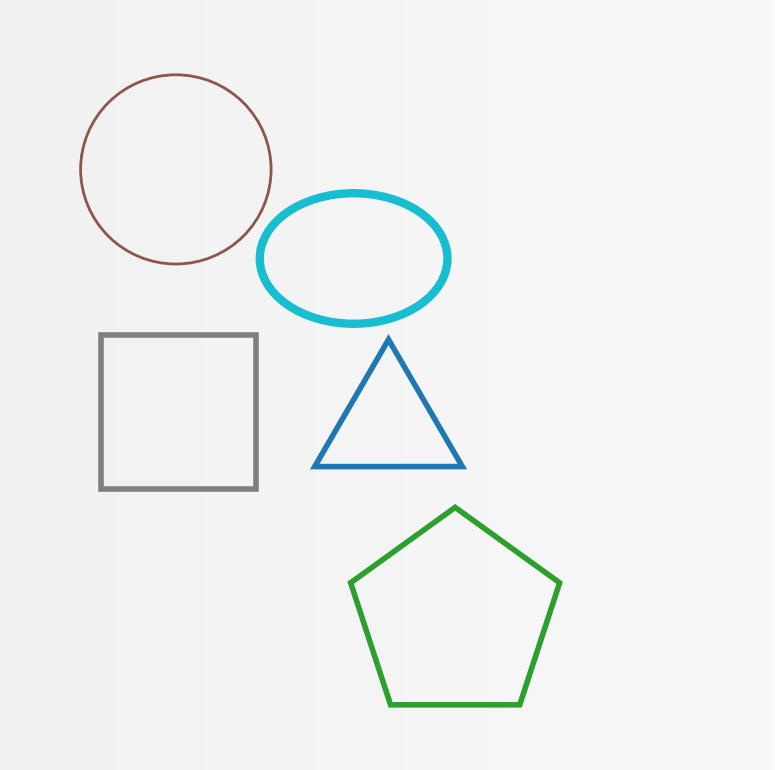[{"shape": "triangle", "thickness": 2, "radius": 0.55, "center": [0.501, 0.449]}, {"shape": "pentagon", "thickness": 2, "radius": 0.71, "center": [0.587, 0.199]}, {"shape": "circle", "thickness": 1, "radius": 0.61, "center": [0.227, 0.78]}, {"shape": "square", "thickness": 2, "radius": 0.5, "center": [0.23, 0.465]}, {"shape": "oval", "thickness": 3, "radius": 0.61, "center": [0.456, 0.664]}]